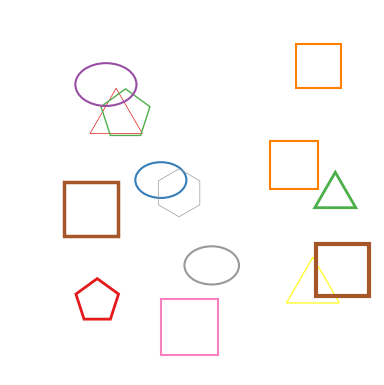[{"shape": "triangle", "thickness": 0.5, "radius": 0.39, "center": [0.302, 0.692]}, {"shape": "pentagon", "thickness": 2, "radius": 0.29, "center": [0.253, 0.218]}, {"shape": "oval", "thickness": 1.5, "radius": 0.33, "center": [0.418, 0.532]}, {"shape": "pentagon", "thickness": 1, "radius": 0.33, "center": [0.326, 0.702]}, {"shape": "triangle", "thickness": 2, "radius": 0.31, "center": [0.871, 0.491]}, {"shape": "oval", "thickness": 1.5, "radius": 0.4, "center": [0.275, 0.78]}, {"shape": "square", "thickness": 1.5, "radius": 0.29, "center": [0.827, 0.828]}, {"shape": "square", "thickness": 1.5, "radius": 0.31, "center": [0.764, 0.571]}, {"shape": "triangle", "thickness": 1, "radius": 0.4, "center": [0.813, 0.253]}, {"shape": "square", "thickness": 2.5, "radius": 0.35, "center": [0.236, 0.457]}, {"shape": "square", "thickness": 3, "radius": 0.34, "center": [0.89, 0.299]}, {"shape": "square", "thickness": 1.5, "radius": 0.37, "center": [0.492, 0.151]}, {"shape": "hexagon", "thickness": 0.5, "radius": 0.31, "center": [0.465, 0.499]}, {"shape": "oval", "thickness": 1.5, "radius": 0.35, "center": [0.55, 0.311]}]